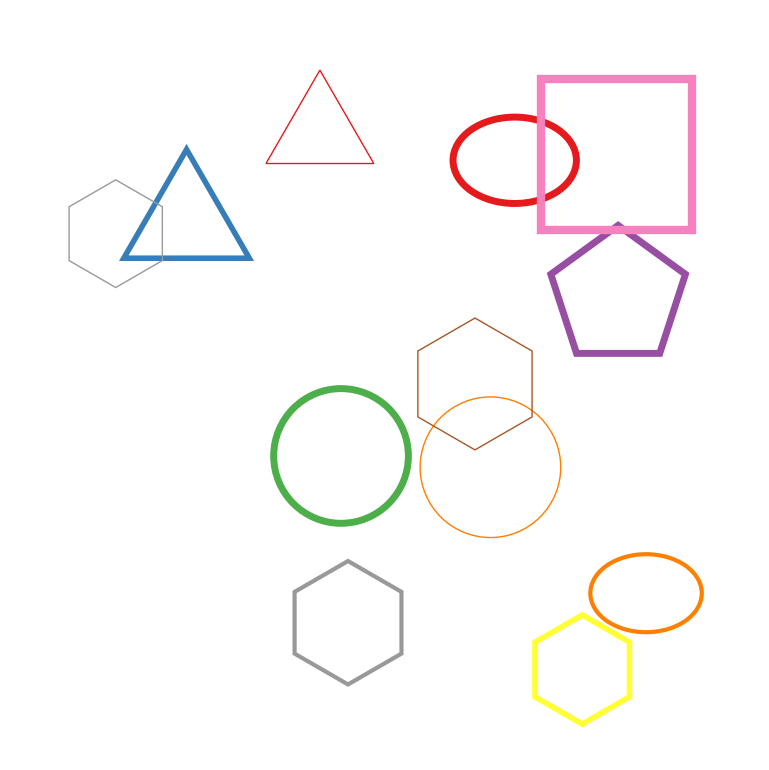[{"shape": "triangle", "thickness": 0.5, "radius": 0.4, "center": [0.415, 0.828]}, {"shape": "oval", "thickness": 2.5, "radius": 0.4, "center": [0.668, 0.792]}, {"shape": "triangle", "thickness": 2, "radius": 0.47, "center": [0.242, 0.712]}, {"shape": "circle", "thickness": 2.5, "radius": 0.44, "center": [0.443, 0.408]}, {"shape": "pentagon", "thickness": 2.5, "radius": 0.46, "center": [0.803, 0.615]}, {"shape": "oval", "thickness": 1.5, "radius": 0.36, "center": [0.839, 0.23]}, {"shape": "circle", "thickness": 0.5, "radius": 0.46, "center": [0.637, 0.393]}, {"shape": "hexagon", "thickness": 2, "radius": 0.35, "center": [0.756, 0.131]}, {"shape": "hexagon", "thickness": 0.5, "radius": 0.43, "center": [0.617, 0.501]}, {"shape": "square", "thickness": 3, "radius": 0.49, "center": [0.8, 0.799]}, {"shape": "hexagon", "thickness": 1.5, "radius": 0.4, "center": [0.452, 0.191]}, {"shape": "hexagon", "thickness": 0.5, "radius": 0.35, "center": [0.15, 0.697]}]